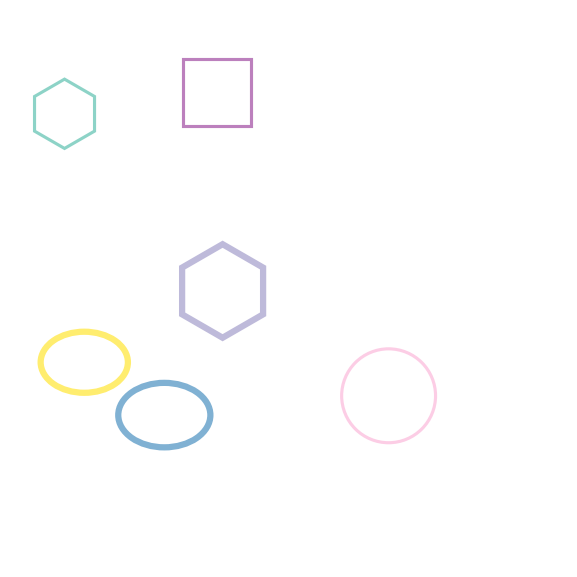[{"shape": "hexagon", "thickness": 1.5, "radius": 0.3, "center": [0.112, 0.802]}, {"shape": "hexagon", "thickness": 3, "radius": 0.4, "center": [0.385, 0.495]}, {"shape": "oval", "thickness": 3, "radius": 0.4, "center": [0.285, 0.28]}, {"shape": "circle", "thickness": 1.5, "radius": 0.41, "center": [0.673, 0.314]}, {"shape": "square", "thickness": 1.5, "radius": 0.29, "center": [0.376, 0.839]}, {"shape": "oval", "thickness": 3, "radius": 0.38, "center": [0.146, 0.372]}]